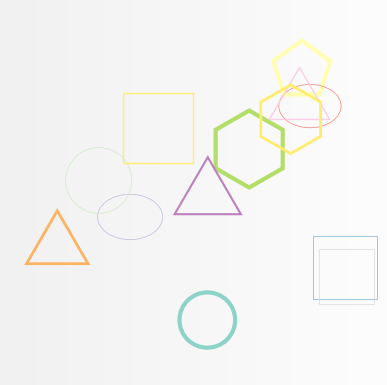[{"shape": "circle", "thickness": 3, "radius": 0.36, "center": [0.535, 0.169]}, {"shape": "pentagon", "thickness": 3, "radius": 0.39, "center": [0.779, 0.817]}, {"shape": "oval", "thickness": 0.5, "radius": 0.42, "center": [0.336, 0.436]}, {"shape": "oval", "thickness": 0.5, "radius": 0.4, "center": [0.8, 0.724]}, {"shape": "square", "thickness": 0.5, "radius": 0.41, "center": [0.892, 0.306]}, {"shape": "triangle", "thickness": 2, "radius": 0.46, "center": [0.148, 0.361]}, {"shape": "hexagon", "thickness": 3, "radius": 0.5, "center": [0.643, 0.613]}, {"shape": "triangle", "thickness": 1, "radius": 0.45, "center": [0.773, 0.735]}, {"shape": "square", "thickness": 0.5, "radius": 0.36, "center": [0.893, 0.282]}, {"shape": "triangle", "thickness": 1.5, "radius": 0.49, "center": [0.536, 0.493]}, {"shape": "circle", "thickness": 0.5, "radius": 0.43, "center": [0.255, 0.531]}, {"shape": "hexagon", "thickness": 2, "radius": 0.45, "center": [0.75, 0.69]}, {"shape": "square", "thickness": 1, "radius": 0.45, "center": [0.408, 0.668]}]